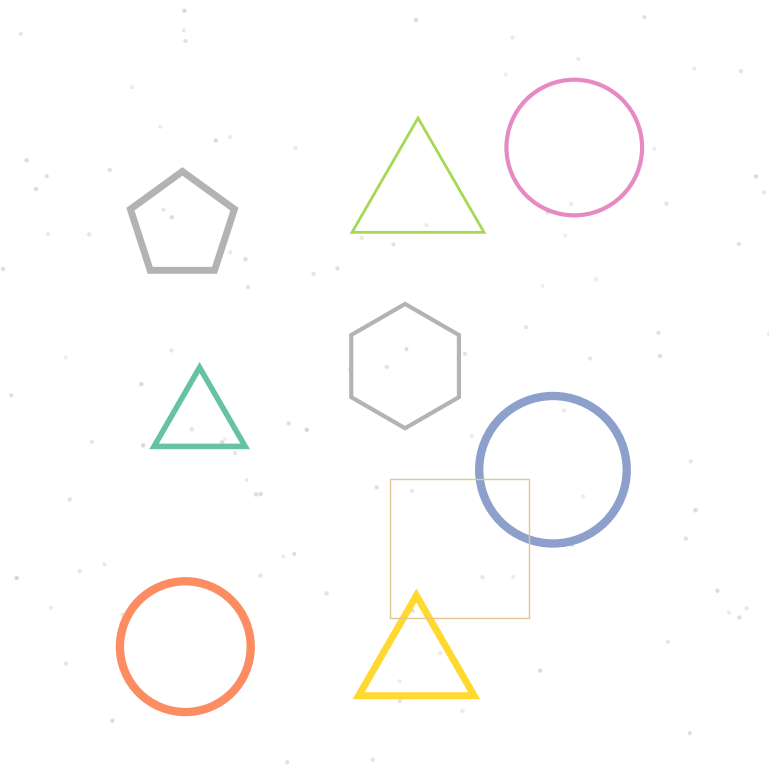[{"shape": "triangle", "thickness": 2, "radius": 0.34, "center": [0.259, 0.454]}, {"shape": "circle", "thickness": 3, "radius": 0.42, "center": [0.241, 0.16]}, {"shape": "circle", "thickness": 3, "radius": 0.48, "center": [0.718, 0.39]}, {"shape": "circle", "thickness": 1.5, "radius": 0.44, "center": [0.746, 0.808]}, {"shape": "triangle", "thickness": 1, "radius": 0.49, "center": [0.543, 0.748]}, {"shape": "triangle", "thickness": 2.5, "radius": 0.43, "center": [0.541, 0.14]}, {"shape": "square", "thickness": 0.5, "radius": 0.45, "center": [0.596, 0.288]}, {"shape": "pentagon", "thickness": 2.5, "radius": 0.36, "center": [0.237, 0.706]}, {"shape": "hexagon", "thickness": 1.5, "radius": 0.4, "center": [0.526, 0.525]}]